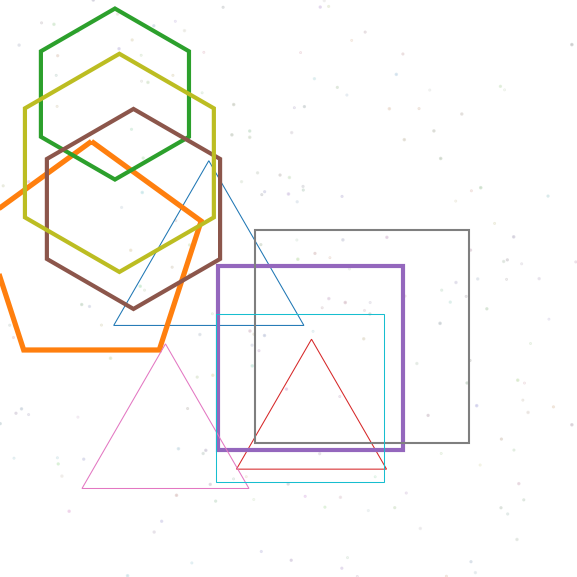[{"shape": "triangle", "thickness": 0.5, "radius": 0.95, "center": [0.362, 0.531]}, {"shape": "pentagon", "thickness": 2.5, "radius": 1.0, "center": [0.158, 0.555]}, {"shape": "hexagon", "thickness": 2, "radius": 0.74, "center": [0.199, 0.836]}, {"shape": "triangle", "thickness": 0.5, "radius": 0.75, "center": [0.539, 0.262]}, {"shape": "square", "thickness": 2, "radius": 0.8, "center": [0.537, 0.379]}, {"shape": "hexagon", "thickness": 2, "radius": 0.87, "center": [0.231, 0.637]}, {"shape": "triangle", "thickness": 0.5, "radius": 0.83, "center": [0.287, 0.237]}, {"shape": "square", "thickness": 1, "radius": 0.92, "center": [0.627, 0.417]}, {"shape": "hexagon", "thickness": 2, "radius": 0.94, "center": [0.207, 0.717]}, {"shape": "square", "thickness": 0.5, "radius": 0.73, "center": [0.519, 0.31]}]